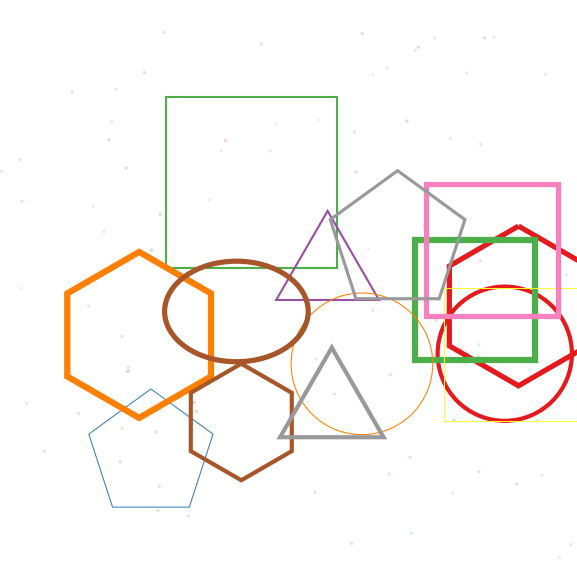[{"shape": "circle", "thickness": 2, "radius": 0.58, "center": [0.874, 0.387]}, {"shape": "hexagon", "thickness": 2.5, "radius": 0.69, "center": [0.898, 0.469]}, {"shape": "pentagon", "thickness": 0.5, "radius": 0.57, "center": [0.261, 0.213]}, {"shape": "square", "thickness": 1, "radius": 0.74, "center": [0.435, 0.684]}, {"shape": "square", "thickness": 3, "radius": 0.52, "center": [0.823, 0.48]}, {"shape": "triangle", "thickness": 1, "radius": 0.51, "center": [0.567, 0.531]}, {"shape": "hexagon", "thickness": 3, "radius": 0.72, "center": [0.241, 0.419]}, {"shape": "circle", "thickness": 0.5, "radius": 0.61, "center": [0.627, 0.369]}, {"shape": "square", "thickness": 0.5, "radius": 0.58, "center": [0.885, 0.386]}, {"shape": "hexagon", "thickness": 2, "radius": 0.5, "center": [0.418, 0.268]}, {"shape": "oval", "thickness": 2.5, "radius": 0.62, "center": [0.409, 0.46]}, {"shape": "square", "thickness": 2.5, "radius": 0.57, "center": [0.852, 0.566]}, {"shape": "triangle", "thickness": 2, "radius": 0.52, "center": [0.575, 0.294]}, {"shape": "pentagon", "thickness": 1.5, "radius": 0.61, "center": [0.688, 0.581]}]